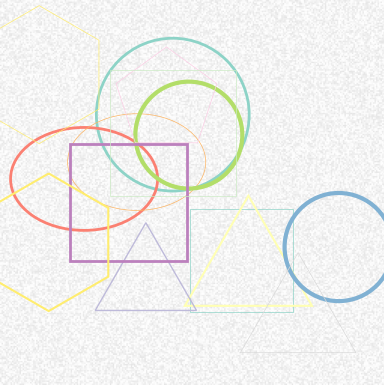[{"shape": "circle", "thickness": 2, "radius": 0.99, "center": [0.449, 0.702]}, {"shape": "square", "thickness": 0.5, "radius": 0.67, "center": [0.628, 0.323]}, {"shape": "triangle", "thickness": 1.5, "radius": 0.95, "center": [0.645, 0.301]}, {"shape": "triangle", "thickness": 1, "radius": 0.76, "center": [0.379, 0.27]}, {"shape": "oval", "thickness": 2, "radius": 0.95, "center": [0.218, 0.535]}, {"shape": "circle", "thickness": 3, "radius": 0.7, "center": [0.88, 0.358]}, {"shape": "oval", "thickness": 0.5, "radius": 0.9, "center": [0.355, 0.579]}, {"shape": "circle", "thickness": 3, "radius": 0.69, "center": [0.49, 0.649]}, {"shape": "pentagon", "thickness": 0.5, "radius": 0.69, "center": [0.432, 0.74]}, {"shape": "triangle", "thickness": 0.5, "radius": 0.87, "center": [0.774, 0.171]}, {"shape": "square", "thickness": 2, "radius": 0.76, "center": [0.334, 0.475]}, {"shape": "square", "thickness": 0.5, "radius": 0.82, "center": [0.45, 0.654]}, {"shape": "hexagon", "thickness": 1.5, "radius": 0.89, "center": [0.126, 0.371]}, {"shape": "hexagon", "thickness": 0.5, "radius": 0.9, "center": [0.102, 0.806]}]